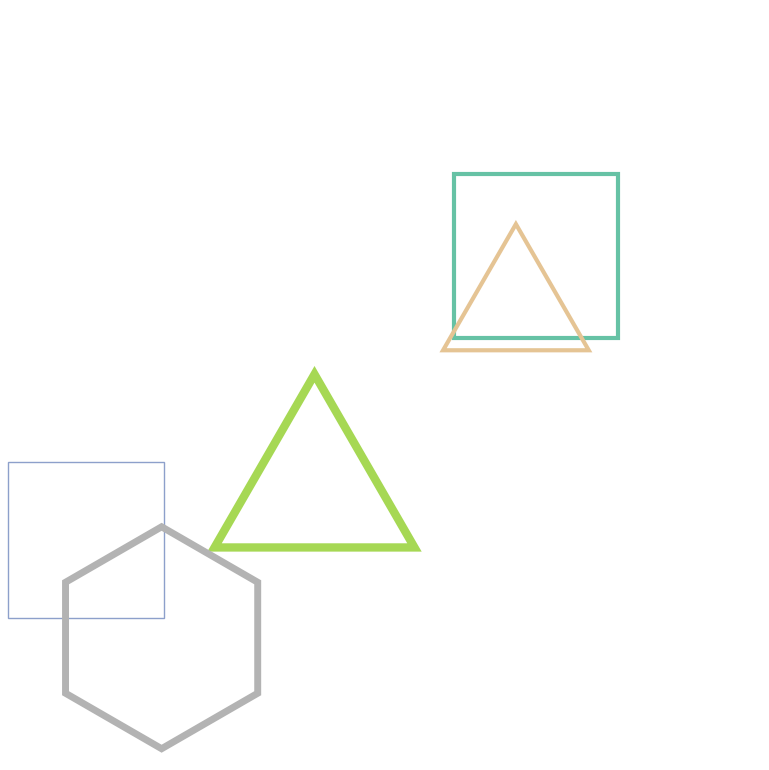[{"shape": "square", "thickness": 1.5, "radius": 0.53, "center": [0.696, 0.667]}, {"shape": "square", "thickness": 0.5, "radius": 0.51, "center": [0.111, 0.299]}, {"shape": "triangle", "thickness": 3, "radius": 0.75, "center": [0.408, 0.364]}, {"shape": "triangle", "thickness": 1.5, "radius": 0.55, "center": [0.67, 0.6]}, {"shape": "hexagon", "thickness": 2.5, "radius": 0.72, "center": [0.21, 0.172]}]